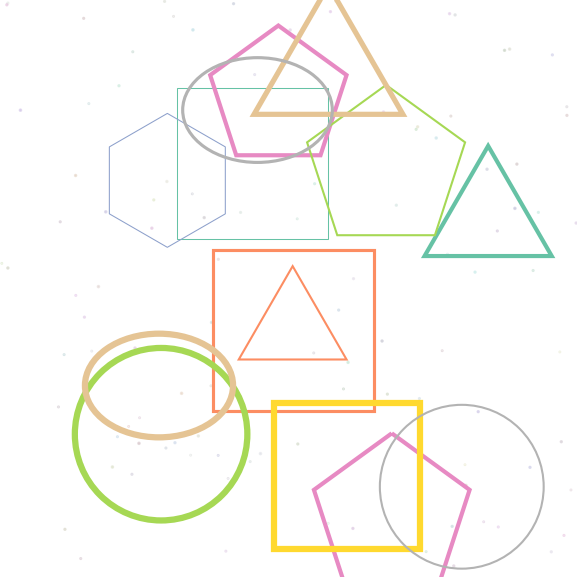[{"shape": "triangle", "thickness": 2, "radius": 0.64, "center": [0.845, 0.619]}, {"shape": "square", "thickness": 0.5, "radius": 0.65, "center": [0.437, 0.716]}, {"shape": "triangle", "thickness": 1, "radius": 0.54, "center": [0.507, 0.431]}, {"shape": "square", "thickness": 1.5, "radius": 0.7, "center": [0.508, 0.427]}, {"shape": "hexagon", "thickness": 0.5, "radius": 0.58, "center": [0.29, 0.687]}, {"shape": "pentagon", "thickness": 2, "radius": 0.71, "center": [0.678, 0.107]}, {"shape": "pentagon", "thickness": 2, "radius": 0.62, "center": [0.482, 0.831]}, {"shape": "pentagon", "thickness": 1, "radius": 0.72, "center": [0.669, 0.708]}, {"shape": "circle", "thickness": 3, "radius": 0.75, "center": [0.279, 0.247]}, {"shape": "square", "thickness": 3, "radius": 0.63, "center": [0.601, 0.175]}, {"shape": "oval", "thickness": 3, "radius": 0.64, "center": [0.275, 0.332]}, {"shape": "triangle", "thickness": 2.5, "radius": 0.74, "center": [0.569, 0.876]}, {"shape": "oval", "thickness": 1.5, "radius": 0.65, "center": [0.446, 0.809]}, {"shape": "circle", "thickness": 1, "radius": 0.71, "center": [0.8, 0.156]}]